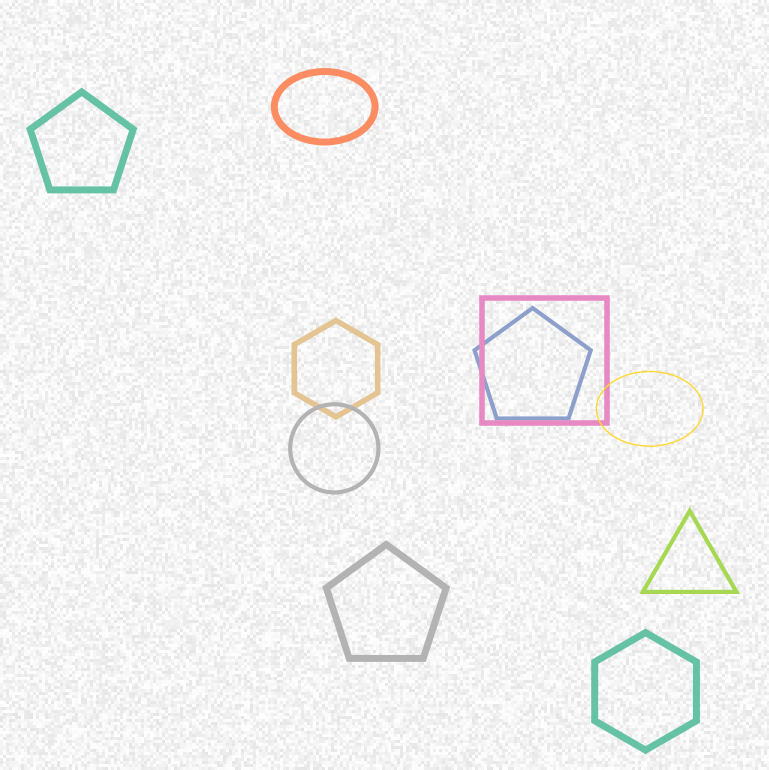[{"shape": "pentagon", "thickness": 2.5, "radius": 0.35, "center": [0.106, 0.81]}, {"shape": "hexagon", "thickness": 2.5, "radius": 0.38, "center": [0.838, 0.102]}, {"shape": "oval", "thickness": 2.5, "radius": 0.33, "center": [0.422, 0.861]}, {"shape": "pentagon", "thickness": 1.5, "radius": 0.4, "center": [0.692, 0.521]}, {"shape": "square", "thickness": 2, "radius": 0.41, "center": [0.707, 0.532]}, {"shape": "triangle", "thickness": 1.5, "radius": 0.35, "center": [0.896, 0.266]}, {"shape": "oval", "thickness": 0.5, "radius": 0.35, "center": [0.844, 0.469]}, {"shape": "hexagon", "thickness": 2, "radius": 0.31, "center": [0.436, 0.521]}, {"shape": "pentagon", "thickness": 2.5, "radius": 0.41, "center": [0.502, 0.211]}, {"shape": "circle", "thickness": 1.5, "radius": 0.29, "center": [0.434, 0.418]}]